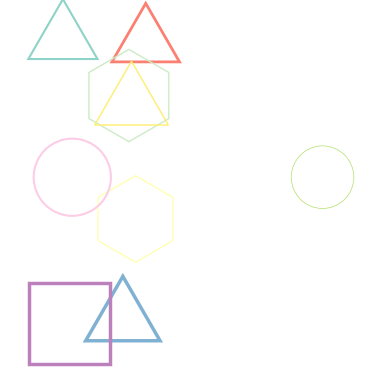[{"shape": "triangle", "thickness": 1.5, "radius": 0.52, "center": [0.163, 0.899]}, {"shape": "hexagon", "thickness": 1, "radius": 0.56, "center": [0.352, 0.431]}, {"shape": "triangle", "thickness": 2, "radius": 0.51, "center": [0.379, 0.89]}, {"shape": "triangle", "thickness": 2.5, "radius": 0.56, "center": [0.319, 0.171]}, {"shape": "circle", "thickness": 0.5, "radius": 0.41, "center": [0.838, 0.54]}, {"shape": "circle", "thickness": 1.5, "radius": 0.5, "center": [0.188, 0.54]}, {"shape": "square", "thickness": 2.5, "radius": 0.53, "center": [0.182, 0.159]}, {"shape": "hexagon", "thickness": 1, "radius": 0.6, "center": [0.335, 0.752]}, {"shape": "triangle", "thickness": 1, "radius": 0.55, "center": [0.342, 0.731]}]